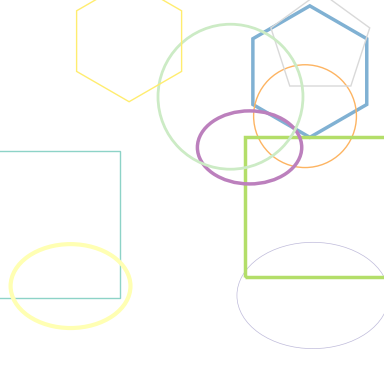[{"shape": "square", "thickness": 1, "radius": 0.96, "center": [0.12, 0.417]}, {"shape": "oval", "thickness": 3, "radius": 0.78, "center": [0.183, 0.257]}, {"shape": "oval", "thickness": 0.5, "radius": 0.99, "center": [0.813, 0.233]}, {"shape": "hexagon", "thickness": 2.5, "radius": 0.85, "center": [0.805, 0.814]}, {"shape": "circle", "thickness": 1, "radius": 0.67, "center": [0.792, 0.698]}, {"shape": "square", "thickness": 2.5, "radius": 0.91, "center": [0.819, 0.461]}, {"shape": "pentagon", "thickness": 1, "radius": 0.67, "center": [0.832, 0.886]}, {"shape": "oval", "thickness": 2.5, "radius": 0.68, "center": [0.648, 0.617]}, {"shape": "circle", "thickness": 2, "radius": 0.94, "center": [0.599, 0.749]}, {"shape": "hexagon", "thickness": 1, "radius": 0.79, "center": [0.335, 0.893]}]